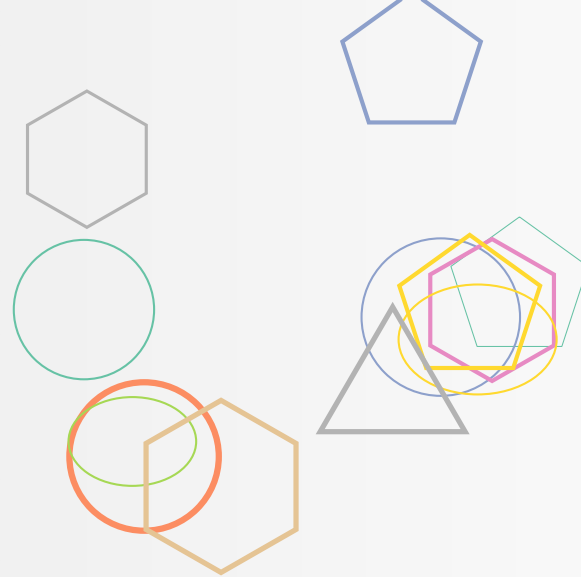[{"shape": "circle", "thickness": 1, "radius": 0.6, "center": [0.144, 0.463]}, {"shape": "pentagon", "thickness": 0.5, "radius": 0.62, "center": [0.894, 0.5]}, {"shape": "circle", "thickness": 3, "radius": 0.64, "center": [0.248, 0.209]}, {"shape": "circle", "thickness": 1, "radius": 0.68, "center": [0.758, 0.45]}, {"shape": "pentagon", "thickness": 2, "radius": 0.63, "center": [0.708, 0.888]}, {"shape": "hexagon", "thickness": 2, "radius": 0.61, "center": [0.847, 0.462]}, {"shape": "oval", "thickness": 1, "radius": 0.55, "center": [0.228, 0.235]}, {"shape": "oval", "thickness": 1, "radius": 0.68, "center": [0.822, 0.411]}, {"shape": "pentagon", "thickness": 2, "radius": 0.64, "center": [0.808, 0.465]}, {"shape": "hexagon", "thickness": 2.5, "radius": 0.74, "center": [0.38, 0.157]}, {"shape": "hexagon", "thickness": 1.5, "radius": 0.59, "center": [0.149, 0.723]}, {"shape": "triangle", "thickness": 2.5, "radius": 0.72, "center": [0.676, 0.324]}]